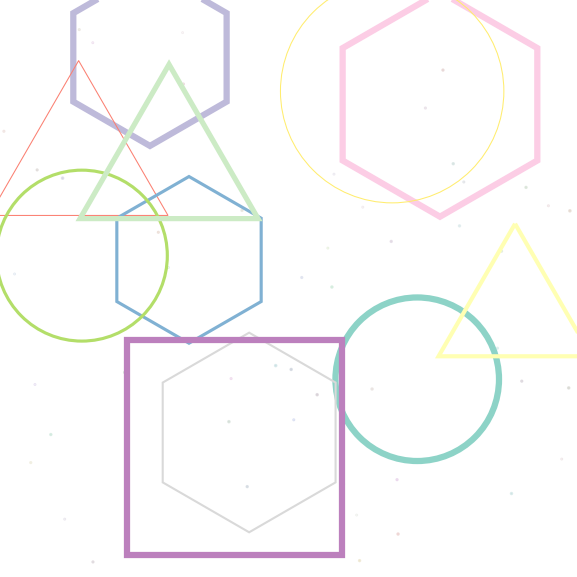[{"shape": "circle", "thickness": 3, "radius": 0.71, "center": [0.722, 0.342]}, {"shape": "triangle", "thickness": 2, "radius": 0.76, "center": [0.892, 0.459]}, {"shape": "hexagon", "thickness": 3, "radius": 0.77, "center": [0.26, 0.9]}, {"shape": "triangle", "thickness": 0.5, "radius": 0.89, "center": [0.136, 0.715]}, {"shape": "hexagon", "thickness": 1.5, "radius": 0.72, "center": [0.327, 0.549]}, {"shape": "circle", "thickness": 1.5, "radius": 0.74, "center": [0.142, 0.556]}, {"shape": "hexagon", "thickness": 3, "radius": 0.97, "center": [0.762, 0.819]}, {"shape": "hexagon", "thickness": 1, "radius": 0.86, "center": [0.431, 0.25]}, {"shape": "square", "thickness": 3, "radius": 0.93, "center": [0.406, 0.225]}, {"shape": "triangle", "thickness": 2.5, "radius": 0.89, "center": [0.293, 0.71]}, {"shape": "circle", "thickness": 0.5, "radius": 0.97, "center": [0.679, 0.841]}]